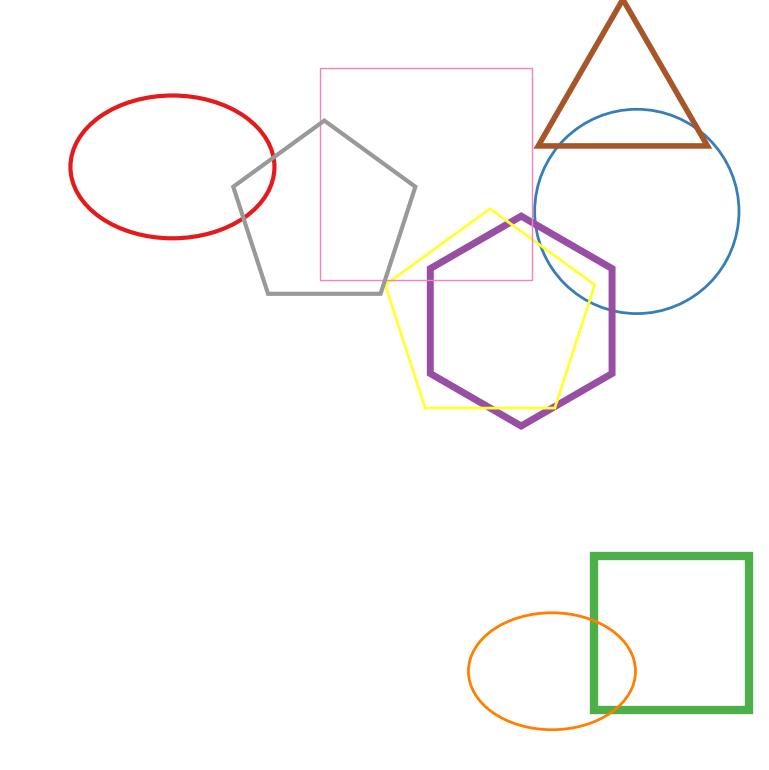[{"shape": "oval", "thickness": 1.5, "radius": 0.66, "center": [0.224, 0.783]}, {"shape": "circle", "thickness": 1, "radius": 0.66, "center": [0.827, 0.725]}, {"shape": "square", "thickness": 3, "radius": 0.5, "center": [0.872, 0.178]}, {"shape": "hexagon", "thickness": 2.5, "radius": 0.68, "center": [0.677, 0.583]}, {"shape": "oval", "thickness": 1, "radius": 0.54, "center": [0.717, 0.128]}, {"shape": "pentagon", "thickness": 1, "radius": 0.72, "center": [0.636, 0.586]}, {"shape": "triangle", "thickness": 2, "radius": 0.63, "center": [0.809, 0.874]}, {"shape": "square", "thickness": 0.5, "radius": 0.69, "center": [0.553, 0.774]}, {"shape": "pentagon", "thickness": 1.5, "radius": 0.62, "center": [0.421, 0.719]}]